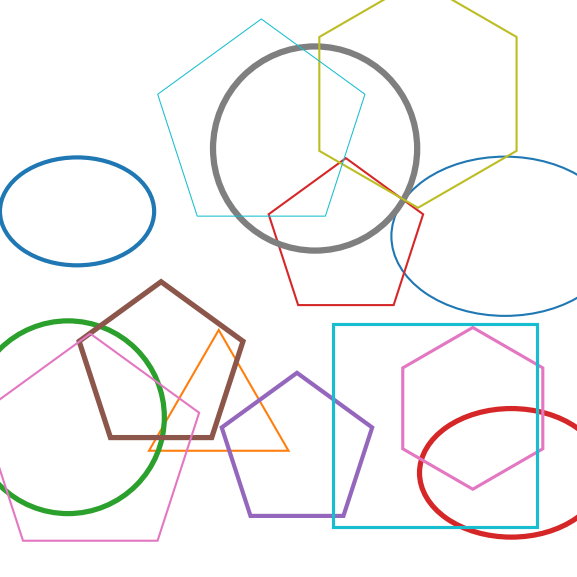[{"shape": "oval", "thickness": 1, "radius": 0.98, "center": [0.875, 0.59]}, {"shape": "oval", "thickness": 2, "radius": 0.67, "center": [0.133, 0.633]}, {"shape": "triangle", "thickness": 1, "radius": 0.7, "center": [0.379, 0.288]}, {"shape": "circle", "thickness": 2.5, "radius": 0.83, "center": [0.118, 0.277]}, {"shape": "pentagon", "thickness": 1, "radius": 0.7, "center": [0.599, 0.585]}, {"shape": "oval", "thickness": 2.5, "radius": 0.8, "center": [0.885, 0.18]}, {"shape": "pentagon", "thickness": 2, "radius": 0.68, "center": [0.514, 0.217]}, {"shape": "pentagon", "thickness": 2.5, "radius": 0.75, "center": [0.279, 0.362]}, {"shape": "pentagon", "thickness": 1, "radius": 0.99, "center": [0.156, 0.223]}, {"shape": "hexagon", "thickness": 1.5, "radius": 0.7, "center": [0.819, 0.292]}, {"shape": "circle", "thickness": 3, "radius": 0.88, "center": [0.546, 0.742]}, {"shape": "hexagon", "thickness": 1, "radius": 0.99, "center": [0.724, 0.837]}, {"shape": "square", "thickness": 1.5, "radius": 0.88, "center": [0.753, 0.262]}, {"shape": "pentagon", "thickness": 0.5, "radius": 0.94, "center": [0.453, 0.778]}]